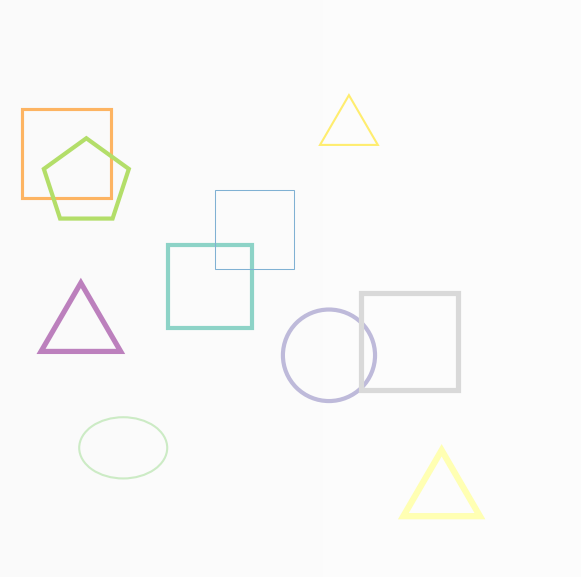[{"shape": "square", "thickness": 2, "radius": 0.36, "center": [0.361, 0.502]}, {"shape": "triangle", "thickness": 3, "radius": 0.38, "center": [0.76, 0.143]}, {"shape": "circle", "thickness": 2, "radius": 0.4, "center": [0.566, 0.384]}, {"shape": "square", "thickness": 0.5, "radius": 0.34, "center": [0.438, 0.601]}, {"shape": "square", "thickness": 1.5, "radius": 0.38, "center": [0.114, 0.733]}, {"shape": "pentagon", "thickness": 2, "radius": 0.38, "center": [0.149, 0.683]}, {"shape": "square", "thickness": 2.5, "radius": 0.42, "center": [0.705, 0.408]}, {"shape": "triangle", "thickness": 2.5, "radius": 0.4, "center": [0.139, 0.43]}, {"shape": "oval", "thickness": 1, "radius": 0.38, "center": [0.212, 0.224]}, {"shape": "triangle", "thickness": 1, "radius": 0.29, "center": [0.6, 0.777]}]